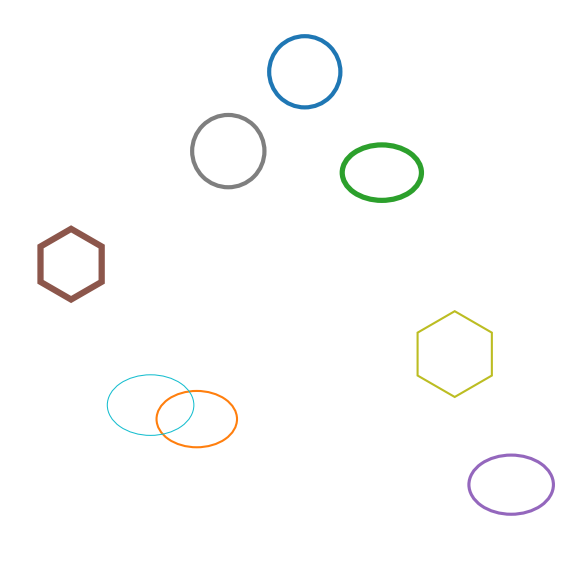[{"shape": "circle", "thickness": 2, "radius": 0.31, "center": [0.528, 0.875]}, {"shape": "oval", "thickness": 1, "radius": 0.35, "center": [0.341, 0.273]}, {"shape": "oval", "thickness": 2.5, "radius": 0.34, "center": [0.661, 0.7]}, {"shape": "oval", "thickness": 1.5, "radius": 0.37, "center": [0.885, 0.16]}, {"shape": "hexagon", "thickness": 3, "radius": 0.31, "center": [0.123, 0.542]}, {"shape": "circle", "thickness": 2, "radius": 0.31, "center": [0.395, 0.737]}, {"shape": "hexagon", "thickness": 1, "radius": 0.37, "center": [0.787, 0.386]}, {"shape": "oval", "thickness": 0.5, "radius": 0.37, "center": [0.261, 0.298]}]